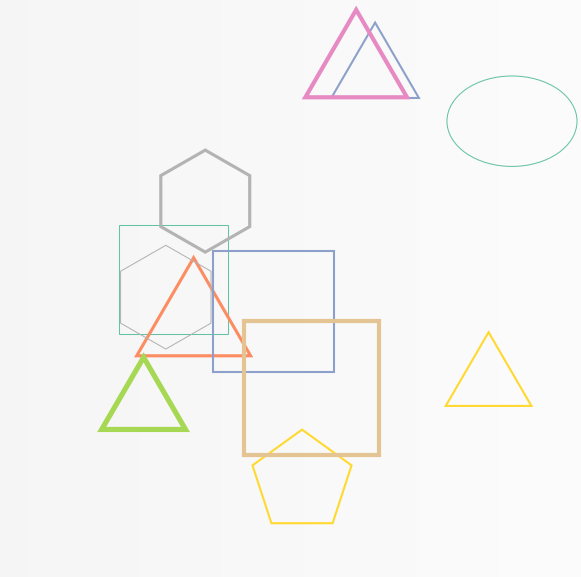[{"shape": "oval", "thickness": 0.5, "radius": 0.56, "center": [0.881, 0.789]}, {"shape": "square", "thickness": 0.5, "radius": 0.47, "center": [0.298, 0.515]}, {"shape": "triangle", "thickness": 1.5, "radius": 0.57, "center": [0.333, 0.44]}, {"shape": "triangle", "thickness": 1, "radius": 0.44, "center": [0.645, 0.873]}, {"shape": "square", "thickness": 1, "radius": 0.52, "center": [0.47, 0.46]}, {"shape": "triangle", "thickness": 2, "radius": 0.5, "center": [0.613, 0.881]}, {"shape": "triangle", "thickness": 2.5, "radius": 0.42, "center": [0.247, 0.297]}, {"shape": "pentagon", "thickness": 1, "radius": 0.45, "center": [0.52, 0.166]}, {"shape": "triangle", "thickness": 1, "radius": 0.43, "center": [0.841, 0.339]}, {"shape": "square", "thickness": 2, "radius": 0.58, "center": [0.536, 0.328]}, {"shape": "hexagon", "thickness": 0.5, "radius": 0.45, "center": [0.285, 0.485]}, {"shape": "hexagon", "thickness": 1.5, "radius": 0.44, "center": [0.353, 0.651]}]